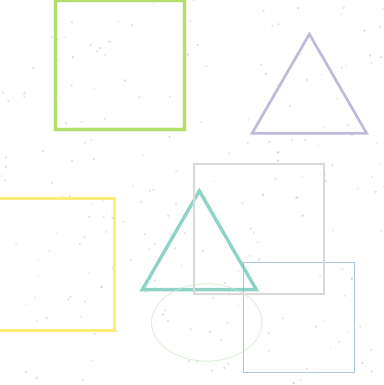[{"shape": "triangle", "thickness": 2.5, "radius": 0.85, "center": [0.518, 0.333]}, {"shape": "triangle", "thickness": 2, "radius": 0.86, "center": [0.804, 0.74]}, {"shape": "square", "thickness": 0.5, "radius": 0.72, "center": [0.776, 0.176]}, {"shape": "square", "thickness": 2.5, "radius": 0.83, "center": [0.311, 0.832]}, {"shape": "square", "thickness": 1.5, "radius": 0.84, "center": [0.672, 0.404]}, {"shape": "oval", "thickness": 0.5, "radius": 0.72, "center": [0.537, 0.162]}, {"shape": "square", "thickness": 2, "radius": 0.85, "center": [0.124, 0.315]}]